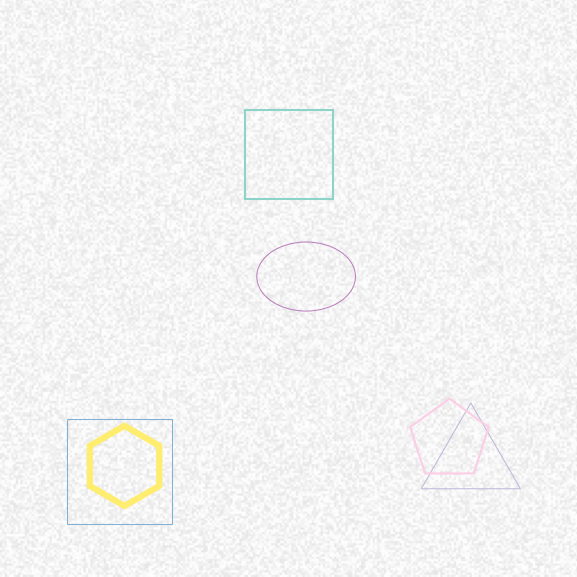[{"shape": "square", "thickness": 1, "radius": 0.38, "center": [0.5, 0.732]}, {"shape": "triangle", "thickness": 0.5, "radius": 0.5, "center": [0.815, 0.202]}, {"shape": "square", "thickness": 0.5, "radius": 0.45, "center": [0.208, 0.182]}, {"shape": "pentagon", "thickness": 1, "radius": 0.36, "center": [0.778, 0.237]}, {"shape": "oval", "thickness": 0.5, "radius": 0.43, "center": [0.53, 0.52]}, {"shape": "hexagon", "thickness": 3, "radius": 0.35, "center": [0.216, 0.192]}]